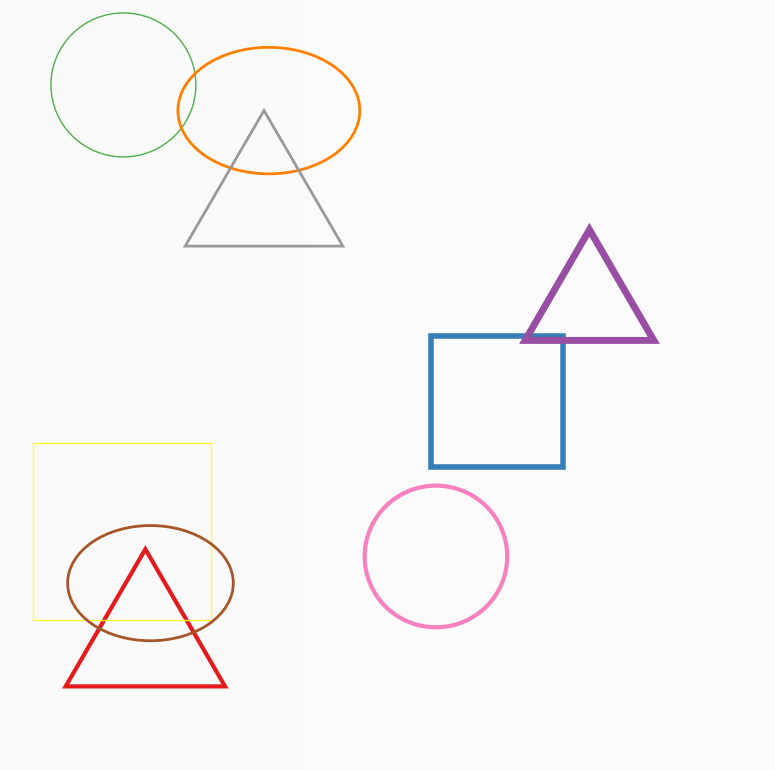[{"shape": "triangle", "thickness": 1.5, "radius": 0.59, "center": [0.188, 0.168]}, {"shape": "square", "thickness": 2, "radius": 0.43, "center": [0.642, 0.478]}, {"shape": "circle", "thickness": 0.5, "radius": 0.47, "center": [0.159, 0.89]}, {"shape": "triangle", "thickness": 2.5, "radius": 0.48, "center": [0.761, 0.606]}, {"shape": "oval", "thickness": 1, "radius": 0.59, "center": [0.347, 0.856]}, {"shape": "square", "thickness": 0.5, "radius": 0.58, "center": [0.157, 0.31]}, {"shape": "oval", "thickness": 1, "radius": 0.53, "center": [0.194, 0.243]}, {"shape": "circle", "thickness": 1.5, "radius": 0.46, "center": [0.563, 0.277]}, {"shape": "triangle", "thickness": 1, "radius": 0.59, "center": [0.341, 0.739]}]